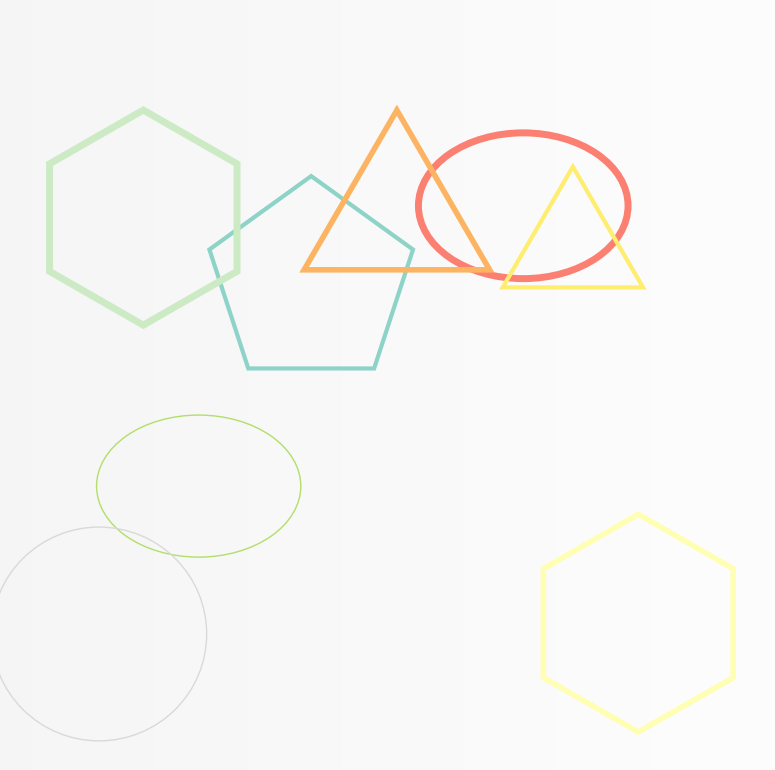[{"shape": "pentagon", "thickness": 1.5, "radius": 0.69, "center": [0.402, 0.633]}, {"shape": "hexagon", "thickness": 2, "radius": 0.71, "center": [0.824, 0.191]}, {"shape": "oval", "thickness": 2.5, "radius": 0.68, "center": [0.675, 0.733]}, {"shape": "triangle", "thickness": 2, "radius": 0.69, "center": [0.512, 0.719]}, {"shape": "oval", "thickness": 0.5, "radius": 0.66, "center": [0.256, 0.369]}, {"shape": "circle", "thickness": 0.5, "radius": 0.69, "center": [0.128, 0.177]}, {"shape": "hexagon", "thickness": 2.5, "radius": 0.7, "center": [0.185, 0.717]}, {"shape": "triangle", "thickness": 1.5, "radius": 0.52, "center": [0.739, 0.679]}]